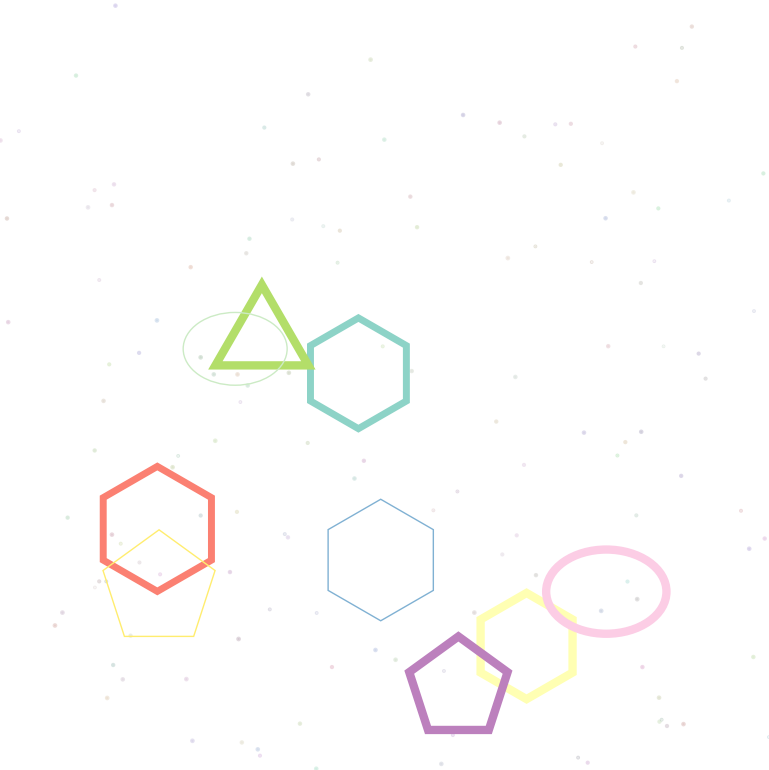[{"shape": "hexagon", "thickness": 2.5, "radius": 0.36, "center": [0.465, 0.515]}, {"shape": "hexagon", "thickness": 3, "radius": 0.34, "center": [0.684, 0.161]}, {"shape": "hexagon", "thickness": 2.5, "radius": 0.41, "center": [0.204, 0.313]}, {"shape": "hexagon", "thickness": 0.5, "radius": 0.39, "center": [0.494, 0.273]}, {"shape": "triangle", "thickness": 3, "radius": 0.35, "center": [0.34, 0.56]}, {"shape": "oval", "thickness": 3, "radius": 0.39, "center": [0.787, 0.232]}, {"shape": "pentagon", "thickness": 3, "radius": 0.34, "center": [0.595, 0.106]}, {"shape": "oval", "thickness": 0.5, "radius": 0.34, "center": [0.305, 0.547]}, {"shape": "pentagon", "thickness": 0.5, "radius": 0.38, "center": [0.207, 0.235]}]